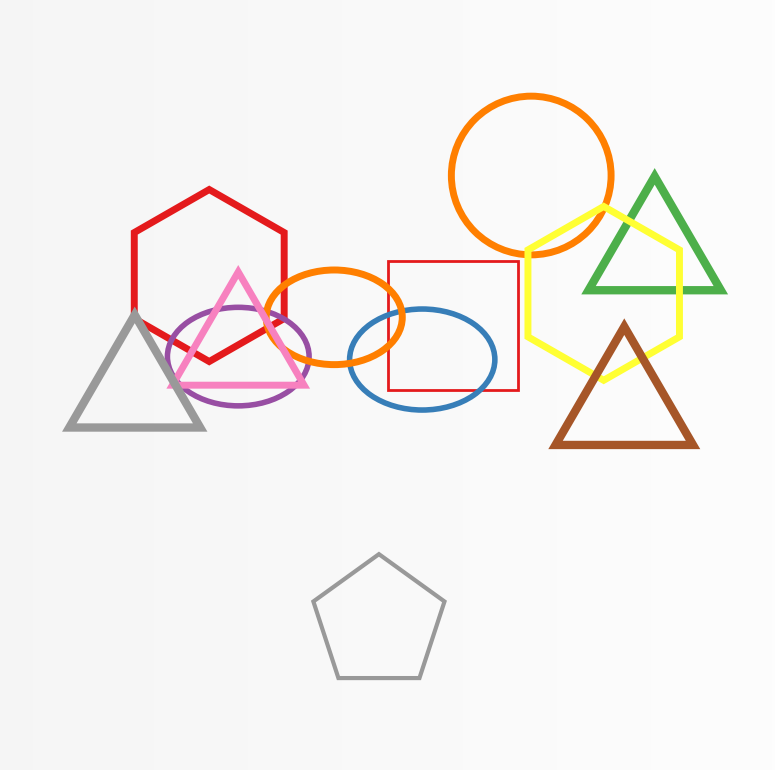[{"shape": "hexagon", "thickness": 2.5, "radius": 0.56, "center": [0.27, 0.642]}, {"shape": "square", "thickness": 1, "radius": 0.42, "center": [0.585, 0.577]}, {"shape": "oval", "thickness": 2, "radius": 0.47, "center": [0.545, 0.533]}, {"shape": "triangle", "thickness": 3, "radius": 0.49, "center": [0.845, 0.672]}, {"shape": "oval", "thickness": 2, "radius": 0.46, "center": [0.307, 0.537]}, {"shape": "oval", "thickness": 2.5, "radius": 0.44, "center": [0.431, 0.588]}, {"shape": "circle", "thickness": 2.5, "radius": 0.52, "center": [0.685, 0.772]}, {"shape": "hexagon", "thickness": 2.5, "radius": 0.56, "center": [0.779, 0.619]}, {"shape": "triangle", "thickness": 3, "radius": 0.51, "center": [0.806, 0.473]}, {"shape": "triangle", "thickness": 2.5, "radius": 0.49, "center": [0.307, 0.549]}, {"shape": "pentagon", "thickness": 1.5, "radius": 0.44, "center": [0.489, 0.191]}, {"shape": "triangle", "thickness": 3, "radius": 0.49, "center": [0.174, 0.494]}]